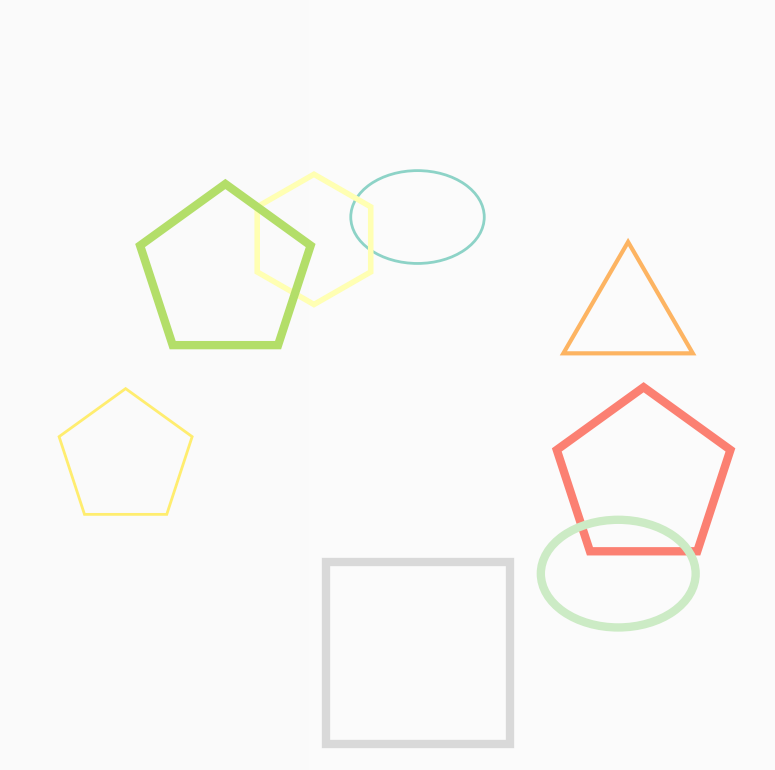[{"shape": "oval", "thickness": 1, "radius": 0.43, "center": [0.539, 0.718]}, {"shape": "hexagon", "thickness": 2, "radius": 0.42, "center": [0.405, 0.689]}, {"shape": "pentagon", "thickness": 3, "radius": 0.59, "center": [0.83, 0.379]}, {"shape": "triangle", "thickness": 1.5, "radius": 0.48, "center": [0.81, 0.589]}, {"shape": "pentagon", "thickness": 3, "radius": 0.58, "center": [0.291, 0.645]}, {"shape": "square", "thickness": 3, "radius": 0.59, "center": [0.539, 0.151]}, {"shape": "oval", "thickness": 3, "radius": 0.5, "center": [0.798, 0.255]}, {"shape": "pentagon", "thickness": 1, "radius": 0.45, "center": [0.162, 0.405]}]